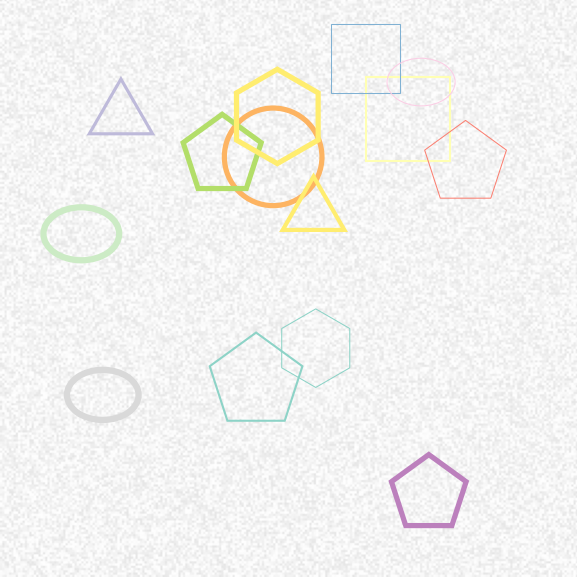[{"shape": "hexagon", "thickness": 0.5, "radius": 0.34, "center": [0.547, 0.396]}, {"shape": "pentagon", "thickness": 1, "radius": 0.42, "center": [0.443, 0.339]}, {"shape": "square", "thickness": 1, "radius": 0.36, "center": [0.706, 0.793]}, {"shape": "triangle", "thickness": 1.5, "radius": 0.32, "center": [0.209, 0.799]}, {"shape": "pentagon", "thickness": 0.5, "radius": 0.37, "center": [0.806, 0.716]}, {"shape": "square", "thickness": 0.5, "radius": 0.3, "center": [0.633, 0.898]}, {"shape": "circle", "thickness": 2.5, "radius": 0.42, "center": [0.473, 0.728]}, {"shape": "pentagon", "thickness": 2.5, "radius": 0.36, "center": [0.385, 0.73]}, {"shape": "oval", "thickness": 0.5, "radius": 0.29, "center": [0.729, 0.857]}, {"shape": "oval", "thickness": 3, "radius": 0.31, "center": [0.178, 0.315]}, {"shape": "pentagon", "thickness": 2.5, "radius": 0.34, "center": [0.742, 0.144]}, {"shape": "oval", "thickness": 3, "radius": 0.33, "center": [0.141, 0.594]}, {"shape": "hexagon", "thickness": 2.5, "radius": 0.41, "center": [0.48, 0.797]}, {"shape": "triangle", "thickness": 2, "radius": 0.31, "center": [0.543, 0.632]}]